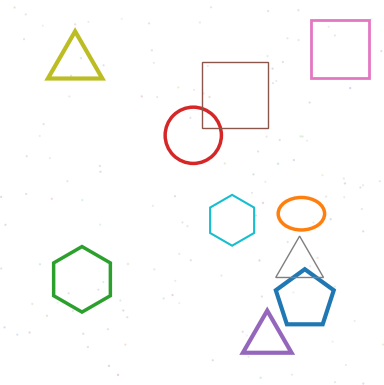[{"shape": "pentagon", "thickness": 3, "radius": 0.4, "center": [0.792, 0.222]}, {"shape": "oval", "thickness": 2.5, "radius": 0.3, "center": [0.783, 0.445]}, {"shape": "hexagon", "thickness": 2.5, "radius": 0.43, "center": [0.213, 0.274]}, {"shape": "circle", "thickness": 2.5, "radius": 0.37, "center": [0.502, 0.649]}, {"shape": "triangle", "thickness": 3, "radius": 0.36, "center": [0.694, 0.12]}, {"shape": "square", "thickness": 1, "radius": 0.43, "center": [0.61, 0.753]}, {"shape": "square", "thickness": 2, "radius": 0.38, "center": [0.883, 0.873]}, {"shape": "triangle", "thickness": 1, "radius": 0.36, "center": [0.778, 0.315]}, {"shape": "triangle", "thickness": 3, "radius": 0.41, "center": [0.195, 0.837]}, {"shape": "hexagon", "thickness": 1.5, "radius": 0.33, "center": [0.603, 0.428]}]